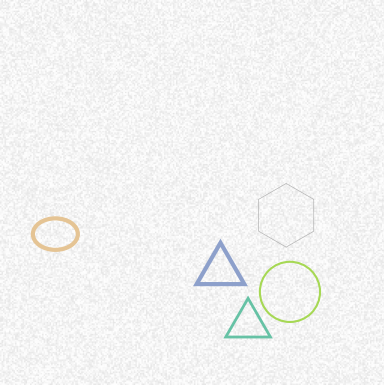[{"shape": "triangle", "thickness": 2, "radius": 0.34, "center": [0.644, 0.158]}, {"shape": "triangle", "thickness": 3, "radius": 0.36, "center": [0.573, 0.298]}, {"shape": "circle", "thickness": 1.5, "radius": 0.39, "center": [0.753, 0.242]}, {"shape": "oval", "thickness": 3, "radius": 0.29, "center": [0.144, 0.392]}, {"shape": "hexagon", "thickness": 0.5, "radius": 0.41, "center": [0.743, 0.441]}]